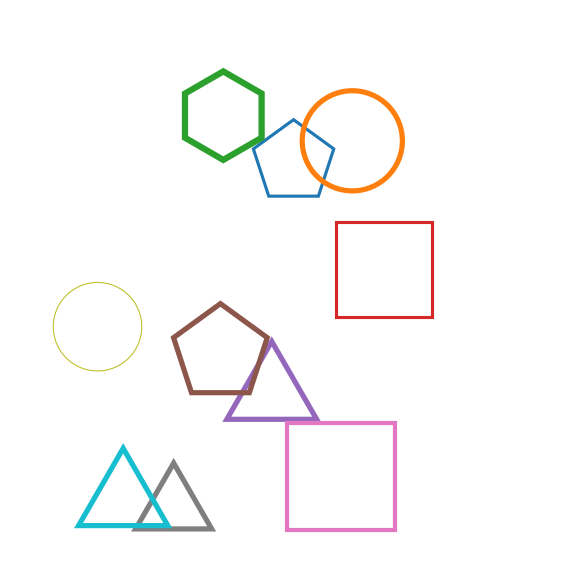[{"shape": "pentagon", "thickness": 1.5, "radius": 0.37, "center": [0.508, 0.719]}, {"shape": "circle", "thickness": 2.5, "radius": 0.43, "center": [0.61, 0.755]}, {"shape": "hexagon", "thickness": 3, "radius": 0.38, "center": [0.387, 0.799]}, {"shape": "square", "thickness": 1.5, "radius": 0.41, "center": [0.665, 0.533]}, {"shape": "triangle", "thickness": 2.5, "radius": 0.45, "center": [0.471, 0.318]}, {"shape": "pentagon", "thickness": 2.5, "radius": 0.43, "center": [0.382, 0.388]}, {"shape": "square", "thickness": 2, "radius": 0.47, "center": [0.59, 0.174]}, {"shape": "triangle", "thickness": 2.5, "radius": 0.38, "center": [0.301, 0.121]}, {"shape": "circle", "thickness": 0.5, "radius": 0.38, "center": [0.169, 0.433]}, {"shape": "triangle", "thickness": 2.5, "radius": 0.45, "center": [0.213, 0.134]}]